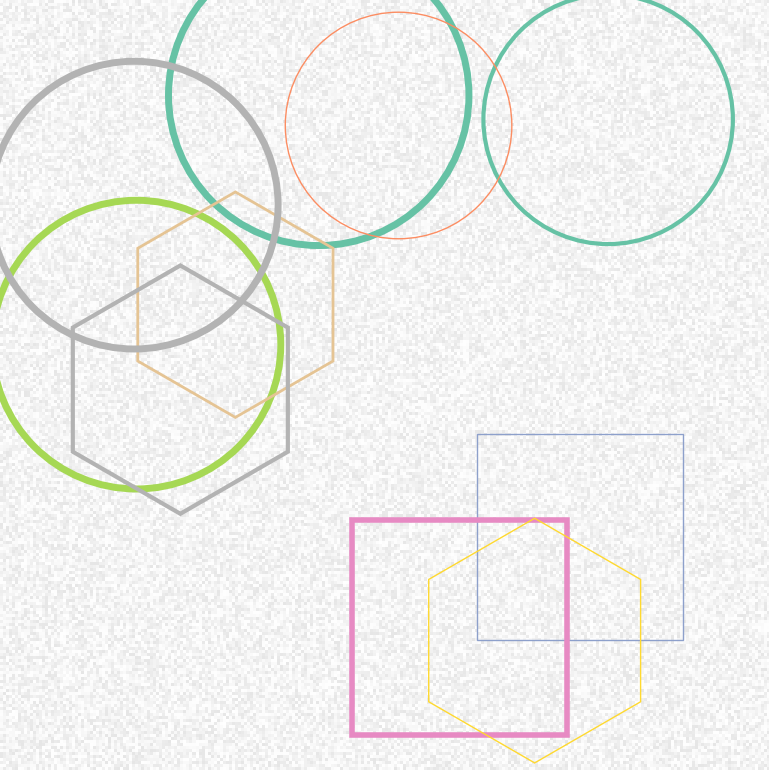[{"shape": "circle", "thickness": 1.5, "radius": 0.81, "center": [0.79, 0.845]}, {"shape": "circle", "thickness": 2.5, "radius": 0.98, "center": [0.414, 0.876]}, {"shape": "circle", "thickness": 0.5, "radius": 0.74, "center": [0.518, 0.837]}, {"shape": "square", "thickness": 0.5, "radius": 0.67, "center": [0.753, 0.302]}, {"shape": "square", "thickness": 2, "radius": 0.7, "center": [0.597, 0.185]}, {"shape": "circle", "thickness": 2.5, "radius": 0.94, "center": [0.177, 0.552]}, {"shape": "hexagon", "thickness": 0.5, "radius": 0.79, "center": [0.694, 0.168]}, {"shape": "hexagon", "thickness": 1, "radius": 0.73, "center": [0.306, 0.604]}, {"shape": "hexagon", "thickness": 1.5, "radius": 0.81, "center": [0.234, 0.494]}, {"shape": "circle", "thickness": 2.5, "radius": 0.93, "center": [0.174, 0.734]}]